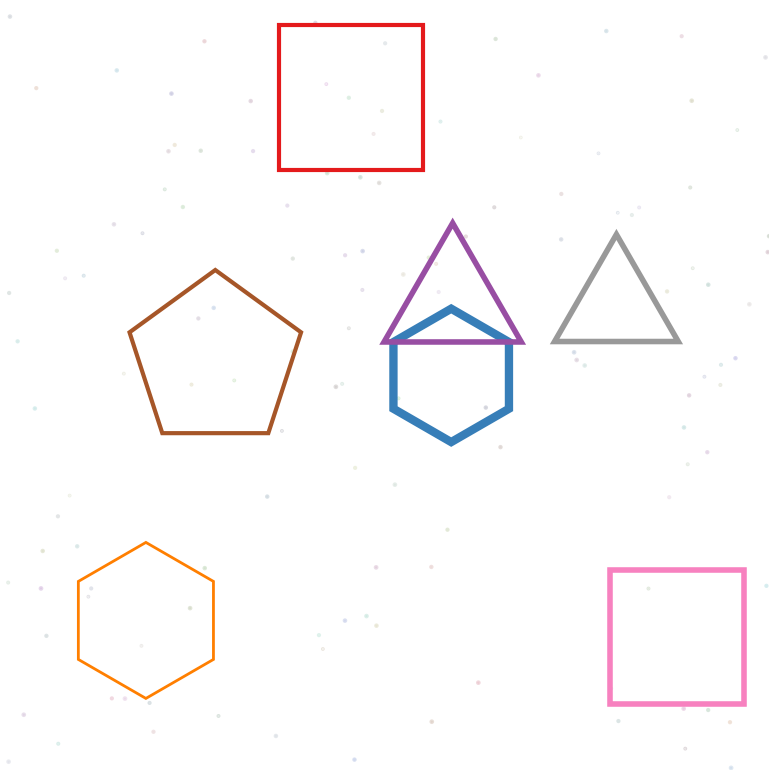[{"shape": "square", "thickness": 1.5, "radius": 0.47, "center": [0.456, 0.873]}, {"shape": "hexagon", "thickness": 3, "radius": 0.43, "center": [0.586, 0.512]}, {"shape": "triangle", "thickness": 2, "radius": 0.51, "center": [0.588, 0.607]}, {"shape": "hexagon", "thickness": 1, "radius": 0.51, "center": [0.189, 0.194]}, {"shape": "pentagon", "thickness": 1.5, "radius": 0.59, "center": [0.28, 0.532]}, {"shape": "square", "thickness": 2, "radius": 0.44, "center": [0.88, 0.173]}, {"shape": "triangle", "thickness": 2, "radius": 0.46, "center": [0.801, 0.603]}]